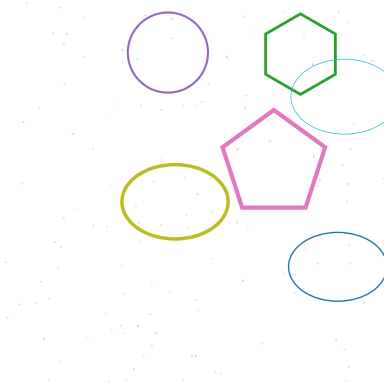[{"shape": "oval", "thickness": 1, "radius": 0.64, "center": [0.877, 0.307]}, {"shape": "hexagon", "thickness": 2, "radius": 0.52, "center": [0.781, 0.859]}, {"shape": "circle", "thickness": 1.5, "radius": 0.52, "center": [0.436, 0.863]}, {"shape": "pentagon", "thickness": 3, "radius": 0.7, "center": [0.711, 0.574]}, {"shape": "oval", "thickness": 2.5, "radius": 0.69, "center": [0.455, 0.476]}, {"shape": "oval", "thickness": 0.5, "radius": 0.7, "center": [0.895, 0.749]}]